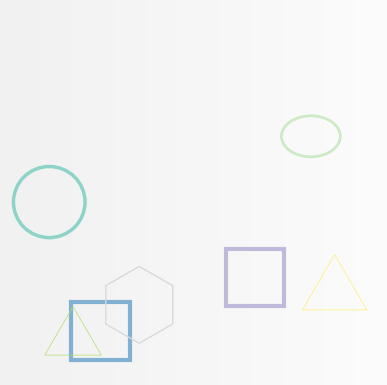[{"shape": "circle", "thickness": 2.5, "radius": 0.46, "center": [0.127, 0.475]}, {"shape": "square", "thickness": 3, "radius": 0.37, "center": [0.658, 0.279]}, {"shape": "square", "thickness": 3, "radius": 0.38, "center": [0.26, 0.141]}, {"shape": "triangle", "thickness": 0.5, "radius": 0.42, "center": [0.188, 0.12]}, {"shape": "hexagon", "thickness": 1, "radius": 0.5, "center": [0.359, 0.208]}, {"shape": "oval", "thickness": 2, "radius": 0.38, "center": [0.802, 0.646]}, {"shape": "triangle", "thickness": 0.5, "radius": 0.48, "center": [0.864, 0.243]}]